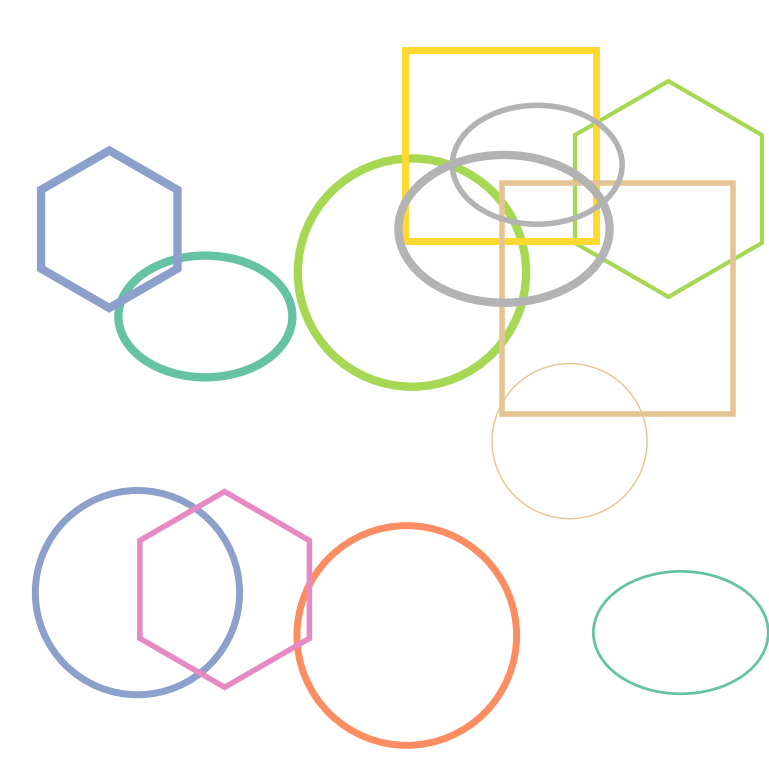[{"shape": "oval", "thickness": 1, "radius": 0.57, "center": [0.884, 0.178]}, {"shape": "oval", "thickness": 3, "radius": 0.56, "center": [0.267, 0.589]}, {"shape": "circle", "thickness": 2.5, "radius": 0.71, "center": [0.528, 0.175]}, {"shape": "circle", "thickness": 2.5, "radius": 0.66, "center": [0.179, 0.23]}, {"shape": "hexagon", "thickness": 3, "radius": 0.51, "center": [0.142, 0.702]}, {"shape": "hexagon", "thickness": 2, "radius": 0.64, "center": [0.292, 0.234]}, {"shape": "hexagon", "thickness": 1.5, "radius": 0.7, "center": [0.868, 0.755]}, {"shape": "circle", "thickness": 3, "radius": 0.74, "center": [0.535, 0.646]}, {"shape": "square", "thickness": 2.5, "radius": 0.62, "center": [0.65, 0.811]}, {"shape": "circle", "thickness": 0.5, "radius": 0.5, "center": [0.74, 0.427]}, {"shape": "square", "thickness": 2, "radius": 0.75, "center": [0.802, 0.613]}, {"shape": "oval", "thickness": 2, "radius": 0.55, "center": [0.698, 0.786]}, {"shape": "oval", "thickness": 3, "radius": 0.69, "center": [0.655, 0.703]}]